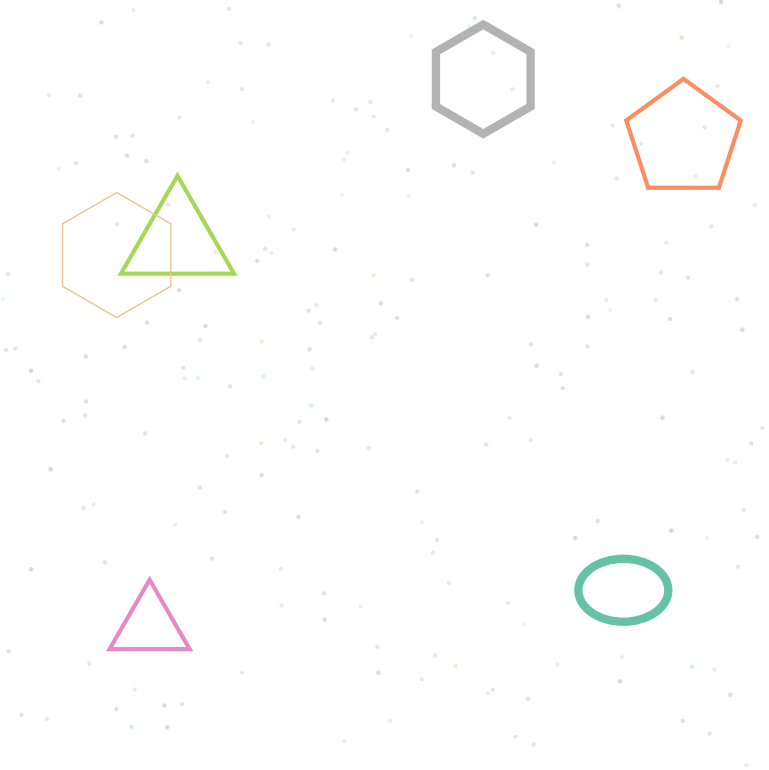[{"shape": "oval", "thickness": 3, "radius": 0.29, "center": [0.81, 0.233]}, {"shape": "pentagon", "thickness": 1.5, "radius": 0.39, "center": [0.888, 0.819]}, {"shape": "triangle", "thickness": 1.5, "radius": 0.3, "center": [0.194, 0.187]}, {"shape": "triangle", "thickness": 1.5, "radius": 0.42, "center": [0.23, 0.687]}, {"shape": "hexagon", "thickness": 0.5, "radius": 0.41, "center": [0.152, 0.669]}, {"shape": "hexagon", "thickness": 3, "radius": 0.35, "center": [0.628, 0.897]}]